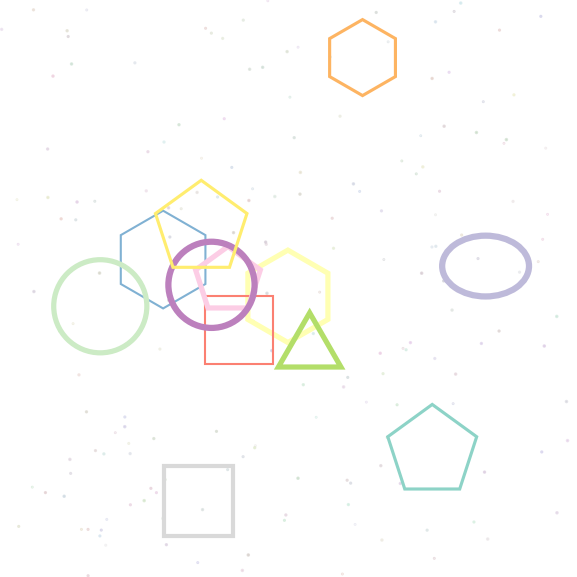[{"shape": "pentagon", "thickness": 1.5, "radius": 0.4, "center": [0.748, 0.218]}, {"shape": "hexagon", "thickness": 2.5, "radius": 0.4, "center": [0.499, 0.486]}, {"shape": "oval", "thickness": 3, "radius": 0.38, "center": [0.841, 0.538]}, {"shape": "square", "thickness": 1, "radius": 0.29, "center": [0.414, 0.427]}, {"shape": "hexagon", "thickness": 1, "radius": 0.42, "center": [0.282, 0.55]}, {"shape": "hexagon", "thickness": 1.5, "radius": 0.33, "center": [0.628, 0.899]}, {"shape": "triangle", "thickness": 2.5, "radius": 0.31, "center": [0.536, 0.395]}, {"shape": "pentagon", "thickness": 2.5, "radius": 0.29, "center": [0.395, 0.514]}, {"shape": "square", "thickness": 2, "radius": 0.3, "center": [0.344, 0.132]}, {"shape": "circle", "thickness": 3, "radius": 0.37, "center": [0.366, 0.506]}, {"shape": "circle", "thickness": 2.5, "radius": 0.4, "center": [0.174, 0.469]}, {"shape": "pentagon", "thickness": 1.5, "radius": 0.42, "center": [0.348, 0.604]}]